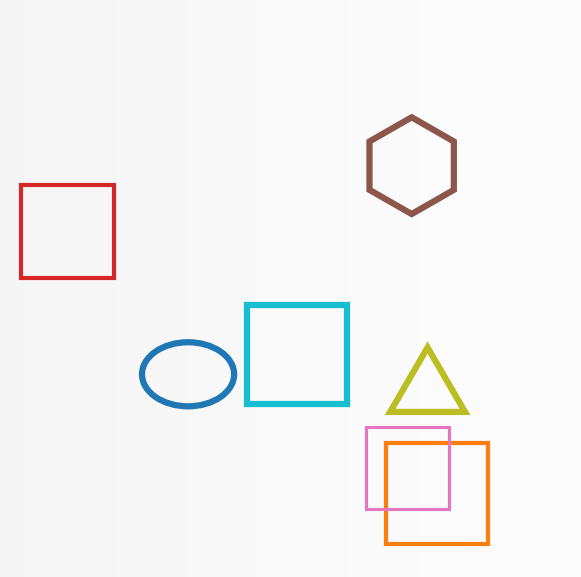[{"shape": "oval", "thickness": 3, "radius": 0.4, "center": [0.324, 0.351]}, {"shape": "square", "thickness": 2, "radius": 0.44, "center": [0.752, 0.145]}, {"shape": "square", "thickness": 2, "radius": 0.4, "center": [0.116, 0.598]}, {"shape": "hexagon", "thickness": 3, "radius": 0.42, "center": [0.708, 0.712]}, {"shape": "square", "thickness": 1.5, "radius": 0.36, "center": [0.7, 0.189]}, {"shape": "triangle", "thickness": 3, "radius": 0.37, "center": [0.736, 0.323]}, {"shape": "square", "thickness": 3, "radius": 0.43, "center": [0.511, 0.386]}]